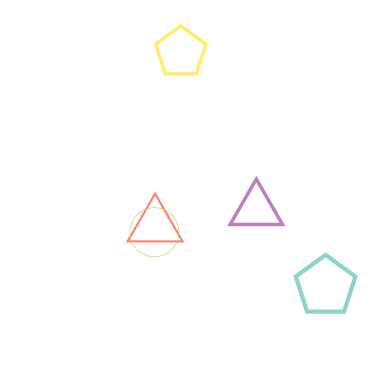[{"shape": "pentagon", "thickness": 3, "radius": 0.41, "center": [0.846, 0.256]}, {"shape": "triangle", "thickness": 1.5, "radius": 0.41, "center": [0.403, 0.414]}, {"shape": "circle", "thickness": 0.5, "radius": 0.32, "center": [0.401, 0.397]}, {"shape": "triangle", "thickness": 2.5, "radius": 0.39, "center": [0.666, 0.456]}, {"shape": "pentagon", "thickness": 2.5, "radius": 0.34, "center": [0.47, 0.864]}]